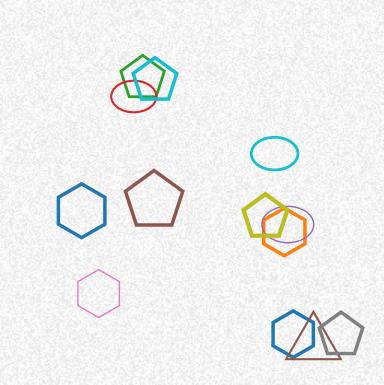[{"shape": "hexagon", "thickness": 2.5, "radius": 0.3, "center": [0.762, 0.132]}, {"shape": "hexagon", "thickness": 2.5, "radius": 0.35, "center": [0.212, 0.453]}, {"shape": "hexagon", "thickness": 2.5, "radius": 0.31, "center": [0.739, 0.398]}, {"shape": "pentagon", "thickness": 2, "radius": 0.3, "center": [0.37, 0.797]}, {"shape": "oval", "thickness": 1.5, "radius": 0.29, "center": [0.347, 0.749]}, {"shape": "oval", "thickness": 1, "radius": 0.34, "center": [0.747, 0.417]}, {"shape": "pentagon", "thickness": 2.5, "radius": 0.39, "center": [0.4, 0.479]}, {"shape": "triangle", "thickness": 1.5, "radius": 0.41, "center": [0.814, 0.108]}, {"shape": "hexagon", "thickness": 1, "radius": 0.31, "center": [0.256, 0.237]}, {"shape": "pentagon", "thickness": 2.5, "radius": 0.3, "center": [0.886, 0.13]}, {"shape": "pentagon", "thickness": 3, "radius": 0.3, "center": [0.689, 0.436]}, {"shape": "pentagon", "thickness": 2.5, "radius": 0.3, "center": [0.403, 0.791]}, {"shape": "oval", "thickness": 2, "radius": 0.3, "center": [0.713, 0.601]}]